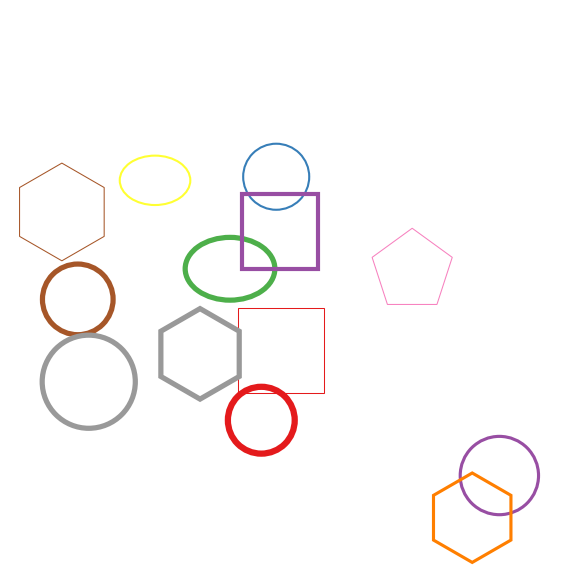[{"shape": "square", "thickness": 0.5, "radius": 0.37, "center": [0.486, 0.393]}, {"shape": "circle", "thickness": 3, "radius": 0.29, "center": [0.452, 0.271]}, {"shape": "circle", "thickness": 1, "radius": 0.29, "center": [0.478, 0.693]}, {"shape": "oval", "thickness": 2.5, "radius": 0.39, "center": [0.398, 0.534]}, {"shape": "circle", "thickness": 1.5, "radius": 0.34, "center": [0.865, 0.176]}, {"shape": "square", "thickness": 2, "radius": 0.33, "center": [0.485, 0.599]}, {"shape": "hexagon", "thickness": 1.5, "radius": 0.39, "center": [0.818, 0.103]}, {"shape": "oval", "thickness": 1, "radius": 0.31, "center": [0.268, 0.687]}, {"shape": "circle", "thickness": 2.5, "radius": 0.31, "center": [0.135, 0.481]}, {"shape": "hexagon", "thickness": 0.5, "radius": 0.42, "center": [0.107, 0.632]}, {"shape": "pentagon", "thickness": 0.5, "radius": 0.36, "center": [0.714, 0.531]}, {"shape": "circle", "thickness": 2.5, "radius": 0.4, "center": [0.154, 0.338]}, {"shape": "hexagon", "thickness": 2.5, "radius": 0.39, "center": [0.346, 0.386]}]